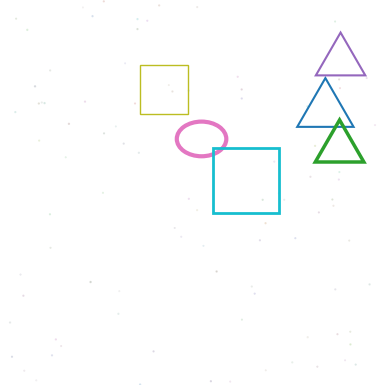[{"shape": "triangle", "thickness": 1.5, "radius": 0.42, "center": [0.845, 0.713]}, {"shape": "triangle", "thickness": 2.5, "radius": 0.36, "center": [0.882, 0.616]}, {"shape": "triangle", "thickness": 1.5, "radius": 0.37, "center": [0.885, 0.841]}, {"shape": "oval", "thickness": 3, "radius": 0.32, "center": [0.524, 0.639]}, {"shape": "square", "thickness": 1, "radius": 0.32, "center": [0.426, 0.767]}, {"shape": "square", "thickness": 2, "radius": 0.42, "center": [0.639, 0.531]}]